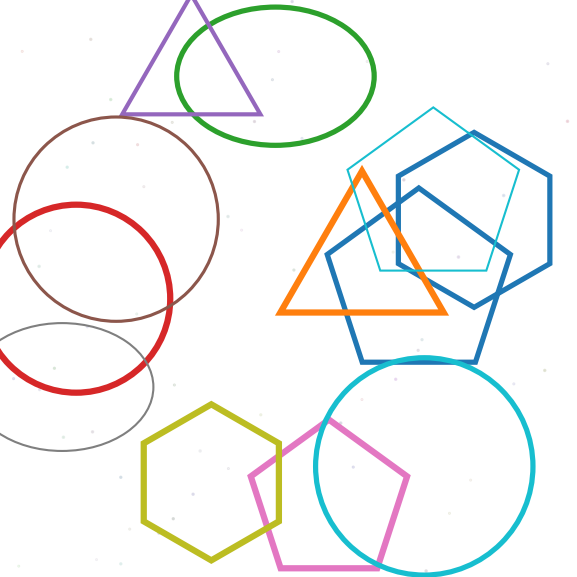[{"shape": "pentagon", "thickness": 2.5, "radius": 0.83, "center": [0.725, 0.507]}, {"shape": "hexagon", "thickness": 2.5, "radius": 0.76, "center": [0.821, 0.618]}, {"shape": "triangle", "thickness": 3, "radius": 0.82, "center": [0.627, 0.54]}, {"shape": "oval", "thickness": 2.5, "radius": 0.85, "center": [0.477, 0.867]}, {"shape": "circle", "thickness": 3, "radius": 0.81, "center": [0.132, 0.482]}, {"shape": "triangle", "thickness": 2, "radius": 0.69, "center": [0.331, 0.87]}, {"shape": "circle", "thickness": 1.5, "radius": 0.88, "center": [0.201, 0.62]}, {"shape": "pentagon", "thickness": 3, "radius": 0.71, "center": [0.57, 0.13]}, {"shape": "oval", "thickness": 1, "radius": 0.79, "center": [0.107, 0.329]}, {"shape": "hexagon", "thickness": 3, "radius": 0.68, "center": [0.366, 0.164]}, {"shape": "circle", "thickness": 2.5, "radius": 0.94, "center": [0.735, 0.192]}, {"shape": "pentagon", "thickness": 1, "radius": 0.78, "center": [0.75, 0.657]}]